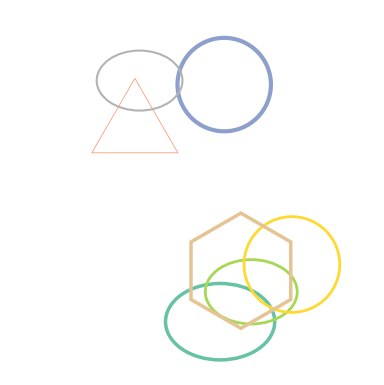[{"shape": "oval", "thickness": 2.5, "radius": 0.71, "center": [0.572, 0.164]}, {"shape": "triangle", "thickness": 0.5, "radius": 0.64, "center": [0.35, 0.668]}, {"shape": "circle", "thickness": 3, "radius": 0.61, "center": [0.582, 0.78]}, {"shape": "oval", "thickness": 2, "radius": 0.6, "center": [0.653, 0.242]}, {"shape": "circle", "thickness": 2, "radius": 0.62, "center": [0.758, 0.313]}, {"shape": "hexagon", "thickness": 2.5, "radius": 0.75, "center": [0.626, 0.297]}, {"shape": "oval", "thickness": 1.5, "radius": 0.56, "center": [0.363, 0.791]}]